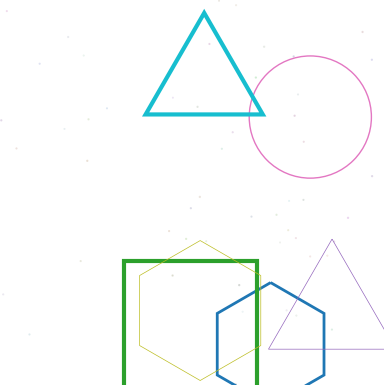[{"shape": "hexagon", "thickness": 2, "radius": 0.8, "center": [0.703, 0.106]}, {"shape": "square", "thickness": 3, "radius": 0.86, "center": [0.496, 0.149]}, {"shape": "triangle", "thickness": 0.5, "radius": 0.95, "center": [0.862, 0.188]}, {"shape": "circle", "thickness": 1, "radius": 0.79, "center": [0.806, 0.696]}, {"shape": "hexagon", "thickness": 0.5, "radius": 0.91, "center": [0.52, 0.193]}, {"shape": "triangle", "thickness": 3, "radius": 0.88, "center": [0.53, 0.791]}]